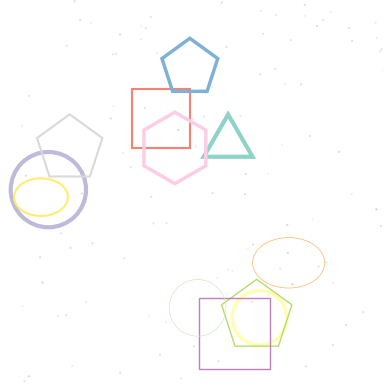[{"shape": "triangle", "thickness": 3, "radius": 0.37, "center": [0.593, 0.629]}, {"shape": "circle", "thickness": 2.5, "radius": 0.35, "center": [0.674, 0.175]}, {"shape": "circle", "thickness": 3, "radius": 0.49, "center": [0.126, 0.507]}, {"shape": "square", "thickness": 1.5, "radius": 0.38, "center": [0.418, 0.692]}, {"shape": "pentagon", "thickness": 2.5, "radius": 0.38, "center": [0.493, 0.824]}, {"shape": "oval", "thickness": 0.5, "radius": 0.47, "center": [0.75, 0.317]}, {"shape": "pentagon", "thickness": 1, "radius": 0.48, "center": [0.667, 0.179]}, {"shape": "hexagon", "thickness": 2.5, "radius": 0.46, "center": [0.454, 0.616]}, {"shape": "pentagon", "thickness": 1.5, "radius": 0.45, "center": [0.181, 0.614]}, {"shape": "square", "thickness": 1, "radius": 0.46, "center": [0.61, 0.134]}, {"shape": "circle", "thickness": 0.5, "radius": 0.37, "center": [0.513, 0.2]}, {"shape": "oval", "thickness": 1.5, "radius": 0.35, "center": [0.107, 0.488]}]